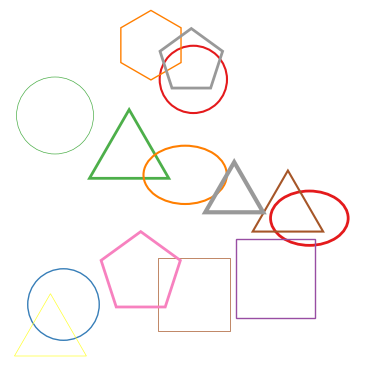[{"shape": "oval", "thickness": 2, "radius": 0.5, "center": [0.804, 0.433]}, {"shape": "circle", "thickness": 1.5, "radius": 0.44, "center": [0.502, 0.794]}, {"shape": "circle", "thickness": 1, "radius": 0.46, "center": [0.165, 0.209]}, {"shape": "circle", "thickness": 0.5, "radius": 0.5, "center": [0.143, 0.7]}, {"shape": "triangle", "thickness": 2, "radius": 0.59, "center": [0.335, 0.596]}, {"shape": "square", "thickness": 1, "radius": 0.51, "center": [0.715, 0.276]}, {"shape": "oval", "thickness": 1.5, "radius": 0.54, "center": [0.481, 0.546]}, {"shape": "hexagon", "thickness": 1, "radius": 0.45, "center": [0.392, 0.883]}, {"shape": "triangle", "thickness": 0.5, "radius": 0.54, "center": [0.131, 0.129]}, {"shape": "square", "thickness": 0.5, "radius": 0.47, "center": [0.504, 0.235]}, {"shape": "triangle", "thickness": 1.5, "radius": 0.53, "center": [0.748, 0.451]}, {"shape": "pentagon", "thickness": 2, "radius": 0.54, "center": [0.366, 0.29]}, {"shape": "triangle", "thickness": 3, "radius": 0.43, "center": [0.608, 0.492]}, {"shape": "pentagon", "thickness": 2, "radius": 0.43, "center": [0.497, 0.84]}]